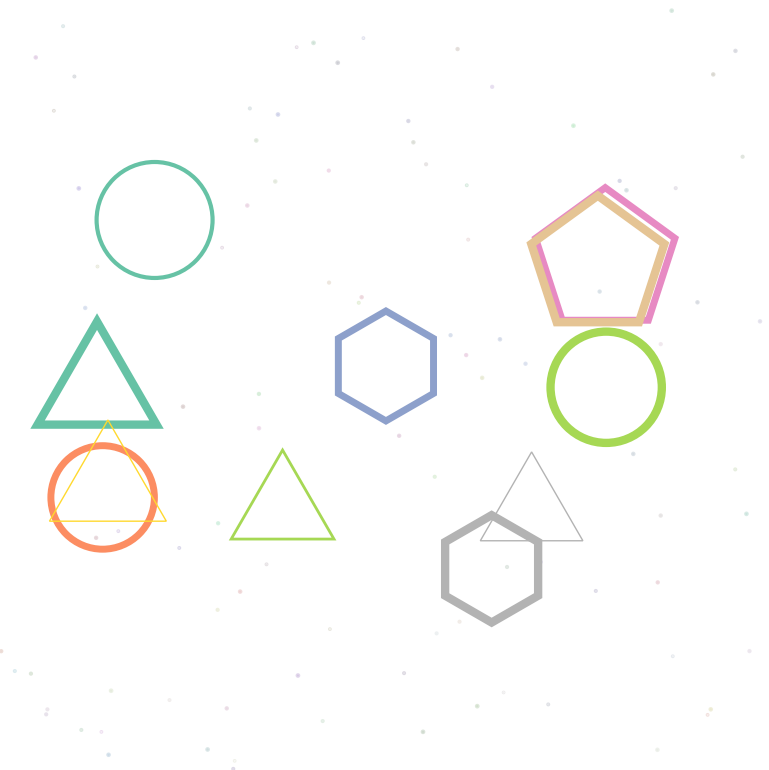[{"shape": "triangle", "thickness": 3, "radius": 0.45, "center": [0.126, 0.493]}, {"shape": "circle", "thickness": 1.5, "radius": 0.38, "center": [0.201, 0.714]}, {"shape": "circle", "thickness": 2.5, "radius": 0.34, "center": [0.133, 0.354]}, {"shape": "hexagon", "thickness": 2.5, "radius": 0.36, "center": [0.501, 0.525]}, {"shape": "pentagon", "thickness": 2.5, "radius": 0.48, "center": [0.786, 0.661]}, {"shape": "triangle", "thickness": 1, "radius": 0.39, "center": [0.367, 0.338]}, {"shape": "circle", "thickness": 3, "radius": 0.36, "center": [0.787, 0.497]}, {"shape": "triangle", "thickness": 0.5, "radius": 0.44, "center": [0.14, 0.367]}, {"shape": "pentagon", "thickness": 3, "radius": 0.45, "center": [0.776, 0.655]}, {"shape": "triangle", "thickness": 0.5, "radius": 0.38, "center": [0.69, 0.336]}, {"shape": "hexagon", "thickness": 3, "radius": 0.35, "center": [0.638, 0.261]}]